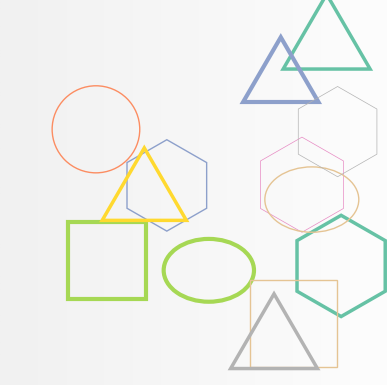[{"shape": "triangle", "thickness": 2.5, "radius": 0.65, "center": [0.843, 0.885]}, {"shape": "hexagon", "thickness": 2.5, "radius": 0.66, "center": [0.88, 0.309]}, {"shape": "circle", "thickness": 1, "radius": 0.57, "center": [0.248, 0.664]}, {"shape": "triangle", "thickness": 3, "radius": 0.56, "center": [0.725, 0.791]}, {"shape": "hexagon", "thickness": 1, "radius": 0.59, "center": [0.431, 0.518]}, {"shape": "hexagon", "thickness": 0.5, "radius": 0.62, "center": [0.779, 0.52]}, {"shape": "square", "thickness": 3, "radius": 0.5, "center": [0.276, 0.324]}, {"shape": "oval", "thickness": 3, "radius": 0.58, "center": [0.539, 0.298]}, {"shape": "triangle", "thickness": 2.5, "radius": 0.63, "center": [0.372, 0.49]}, {"shape": "square", "thickness": 1, "radius": 0.56, "center": [0.757, 0.159]}, {"shape": "oval", "thickness": 1, "radius": 0.61, "center": [0.805, 0.482]}, {"shape": "hexagon", "thickness": 0.5, "radius": 0.59, "center": [0.871, 0.658]}, {"shape": "triangle", "thickness": 2.5, "radius": 0.65, "center": [0.707, 0.107]}]